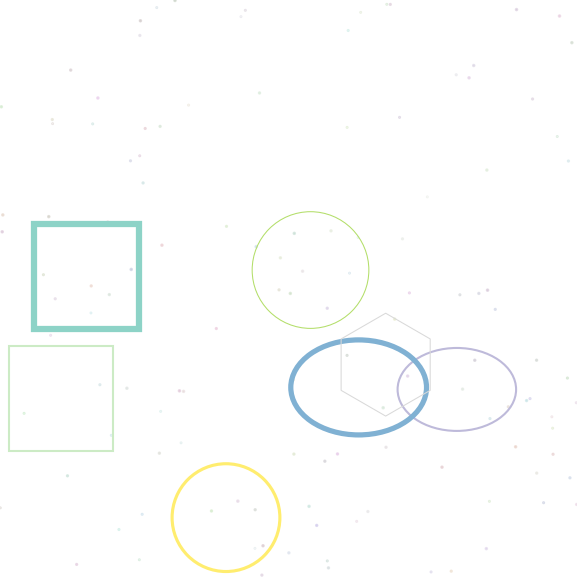[{"shape": "square", "thickness": 3, "radius": 0.45, "center": [0.15, 0.521]}, {"shape": "oval", "thickness": 1, "radius": 0.51, "center": [0.791, 0.325]}, {"shape": "oval", "thickness": 2.5, "radius": 0.59, "center": [0.621, 0.328]}, {"shape": "circle", "thickness": 0.5, "radius": 0.51, "center": [0.538, 0.532]}, {"shape": "hexagon", "thickness": 0.5, "radius": 0.45, "center": [0.668, 0.368]}, {"shape": "square", "thickness": 1, "radius": 0.45, "center": [0.106, 0.309]}, {"shape": "circle", "thickness": 1.5, "radius": 0.47, "center": [0.391, 0.103]}]